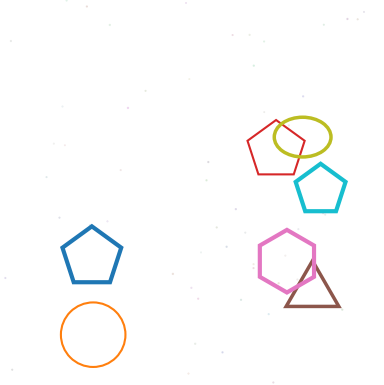[{"shape": "pentagon", "thickness": 3, "radius": 0.4, "center": [0.239, 0.332]}, {"shape": "circle", "thickness": 1.5, "radius": 0.42, "center": [0.242, 0.131]}, {"shape": "pentagon", "thickness": 1.5, "radius": 0.39, "center": [0.717, 0.61]}, {"shape": "triangle", "thickness": 2.5, "radius": 0.4, "center": [0.812, 0.244]}, {"shape": "hexagon", "thickness": 3, "radius": 0.41, "center": [0.745, 0.322]}, {"shape": "oval", "thickness": 2.5, "radius": 0.37, "center": [0.786, 0.644]}, {"shape": "pentagon", "thickness": 3, "radius": 0.34, "center": [0.833, 0.507]}]